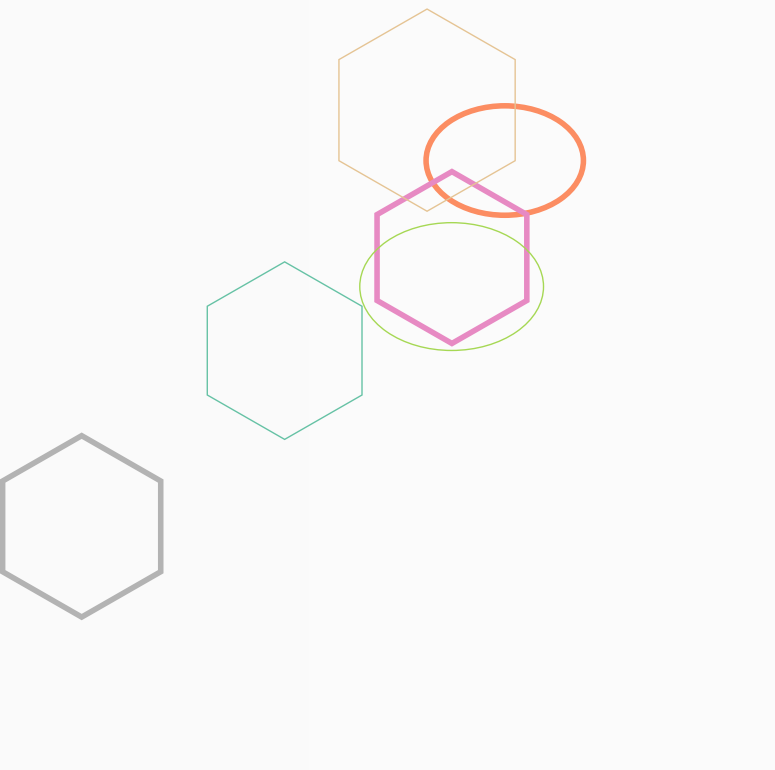[{"shape": "hexagon", "thickness": 0.5, "radius": 0.58, "center": [0.367, 0.545]}, {"shape": "oval", "thickness": 2, "radius": 0.51, "center": [0.651, 0.792]}, {"shape": "hexagon", "thickness": 2, "radius": 0.56, "center": [0.583, 0.666]}, {"shape": "oval", "thickness": 0.5, "radius": 0.59, "center": [0.583, 0.628]}, {"shape": "hexagon", "thickness": 0.5, "radius": 0.66, "center": [0.551, 0.857]}, {"shape": "hexagon", "thickness": 2, "radius": 0.59, "center": [0.105, 0.316]}]